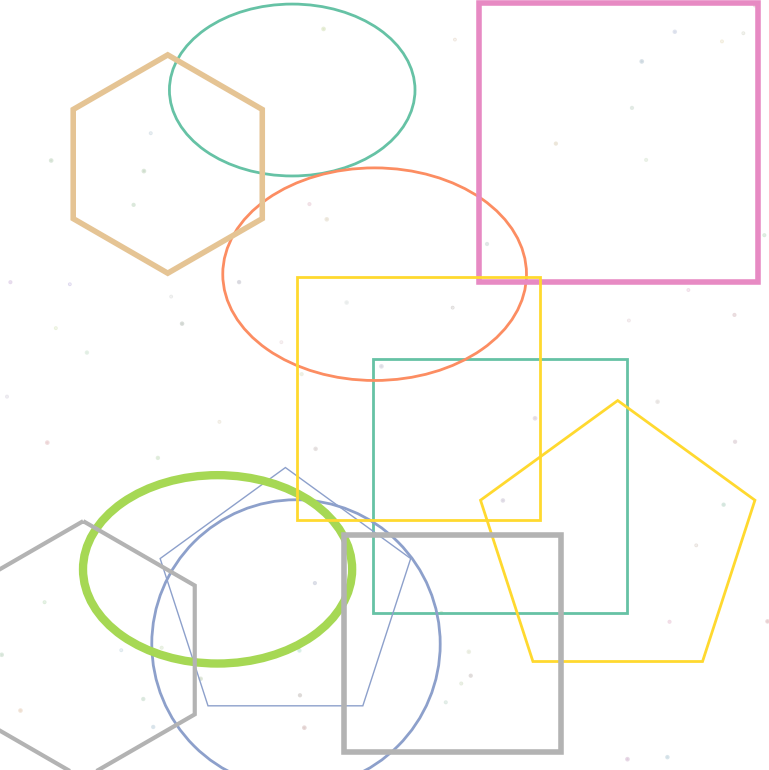[{"shape": "oval", "thickness": 1, "radius": 0.8, "center": [0.379, 0.883]}, {"shape": "square", "thickness": 1, "radius": 0.82, "center": [0.649, 0.369]}, {"shape": "oval", "thickness": 1, "radius": 0.99, "center": [0.487, 0.644]}, {"shape": "circle", "thickness": 1, "radius": 0.94, "center": [0.384, 0.164]}, {"shape": "pentagon", "thickness": 0.5, "radius": 0.86, "center": [0.371, 0.222]}, {"shape": "square", "thickness": 2, "radius": 0.91, "center": [0.804, 0.815]}, {"shape": "oval", "thickness": 3, "radius": 0.87, "center": [0.283, 0.261]}, {"shape": "square", "thickness": 1, "radius": 0.79, "center": [0.544, 0.482]}, {"shape": "pentagon", "thickness": 1, "radius": 0.94, "center": [0.802, 0.292]}, {"shape": "hexagon", "thickness": 2, "radius": 0.71, "center": [0.218, 0.787]}, {"shape": "hexagon", "thickness": 1.5, "radius": 0.84, "center": [0.108, 0.156]}, {"shape": "square", "thickness": 2, "radius": 0.7, "center": [0.587, 0.164]}]